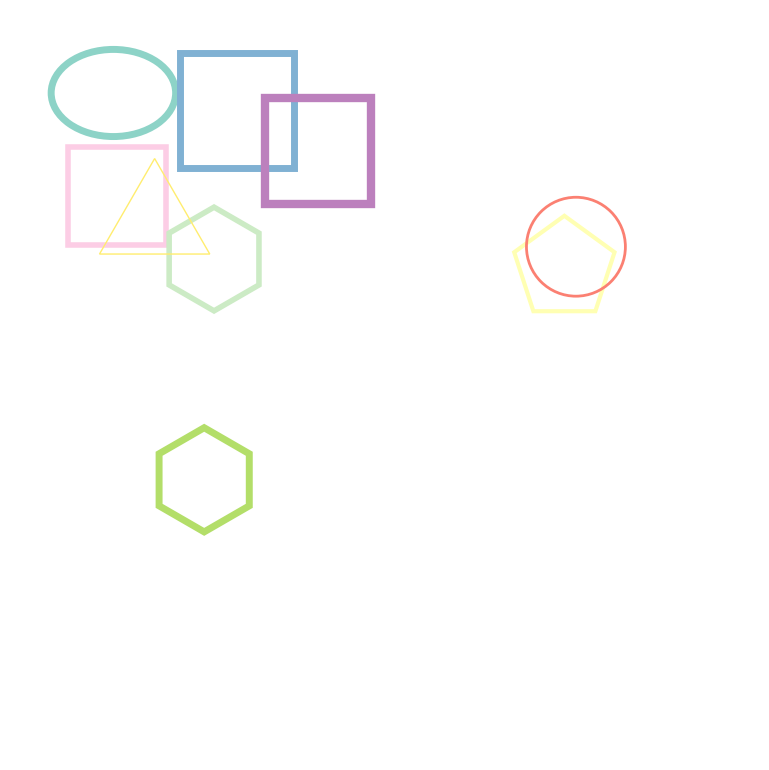[{"shape": "oval", "thickness": 2.5, "radius": 0.4, "center": [0.147, 0.879]}, {"shape": "pentagon", "thickness": 1.5, "radius": 0.34, "center": [0.733, 0.651]}, {"shape": "circle", "thickness": 1, "radius": 0.32, "center": [0.748, 0.68]}, {"shape": "square", "thickness": 2.5, "radius": 0.37, "center": [0.308, 0.856]}, {"shape": "hexagon", "thickness": 2.5, "radius": 0.34, "center": [0.265, 0.377]}, {"shape": "square", "thickness": 2, "radius": 0.32, "center": [0.152, 0.746]}, {"shape": "square", "thickness": 3, "radius": 0.35, "center": [0.413, 0.804]}, {"shape": "hexagon", "thickness": 2, "radius": 0.34, "center": [0.278, 0.664]}, {"shape": "triangle", "thickness": 0.5, "radius": 0.41, "center": [0.201, 0.711]}]